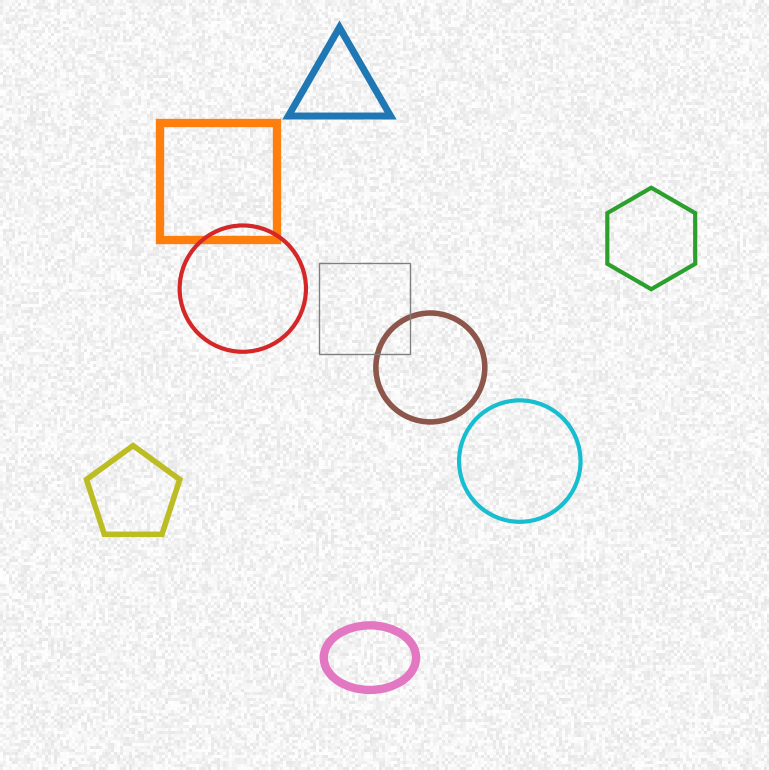[{"shape": "triangle", "thickness": 2.5, "radius": 0.38, "center": [0.441, 0.888]}, {"shape": "square", "thickness": 3, "radius": 0.38, "center": [0.284, 0.764]}, {"shape": "hexagon", "thickness": 1.5, "radius": 0.33, "center": [0.846, 0.69]}, {"shape": "circle", "thickness": 1.5, "radius": 0.41, "center": [0.315, 0.625]}, {"shape": "circle", "thickness": 2, "radius": 0.35, "center": [0.559, 0.523]}, {"shape": "oval", "thickness": 3, "radius": 0.3, "center": [0.48, 0.146]}, {"shape": "square", "thickness": 0.5, "radius": 0.29, "center": [0.473, 0.599]}, {"shape": "pentagon", "thickness": 2, "radius": 0.32, "center": [0.173, 0.358]}, {"shape": "circle", "thickness": 1.5, "radius": 0.39, "center": [0.675, 0.401]}]